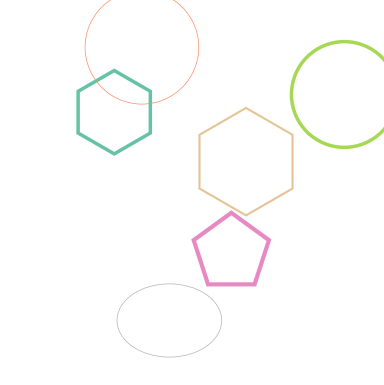[{"shape": "hexagon", "thickness": 2.5, "radius": 0.54, "center": [0.297, 0.709]}, {"shape": "circle", "thickness": 0.5, "radius": 0.74, "center": [0.369, 0.877]}, {"shape": "pentagon", "thickness": 3, "radius": 0.51, "center": [0.601, 0.345]}, {"shape": "circle", "thickness": 2.5, "radius": 0.69, "center": [0.894, 0.755]}, {"shape": "hexagon", "thickness": 1.5, "radius": 0.7, "center": [0.639, 0.58]}, {"shape": "oval", "thickness": 0.5, "radius": 0.68, "center": [0.44, 0.168]}]